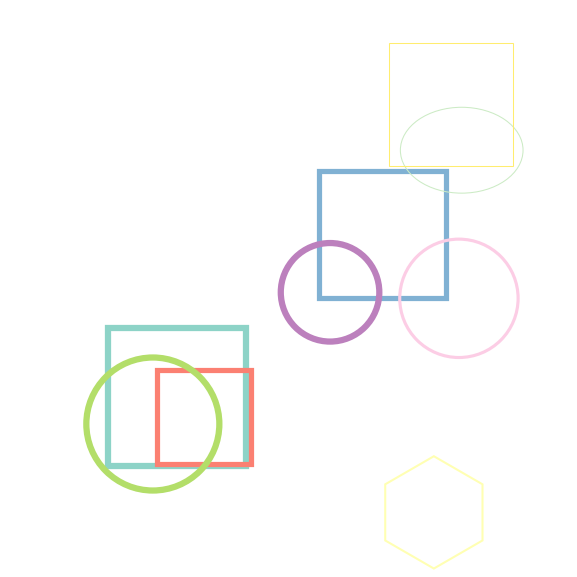[{"shape": "square", "thickness": 3, "radius": 0.6, "center": [0.306, 0.312]}, {"shape": "hexagon", "thickness": 1, "radius": 0.49, "center": [0.751, 0.112]}, {"shape": "square", "thickness": 2.5, "radius": 0.41, "center": [0.353, 0.277]}, {"shape": "square", "thickness": 2.5, "radius": 0.55, "center": [0.663, 0.592]}, {"shape": "circle", "thickness": 3, "radius": 0.58, "center": [0.265, 0.265]}, {"shape": "circle", "thickness": 1.5, "radius": 0.51, "center": [0.795, 0.483]}, {"shape": "circle", "thickness": 3, "radius": 0.43, "center": [0.572, 0.493]}, {"shape": "oval", "thickness": 0.5, "radius": 0.53, "center": [0.799, 0.739]}, {"shape": "square", "thickness": 0.5, "radius": 0.54, "center": [0.781, 0.818]}]